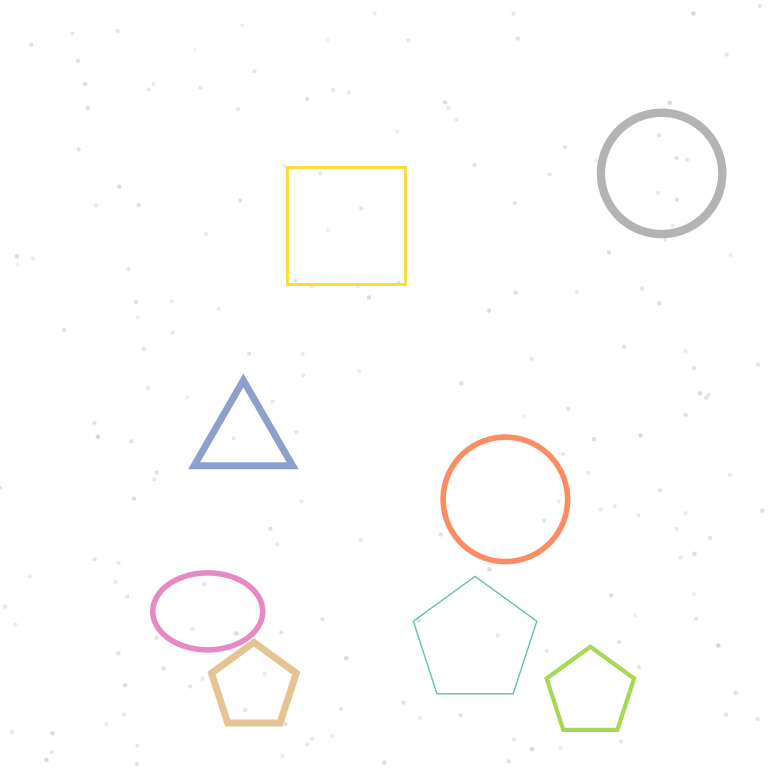[{"shape": "pentagon", "thickness": 0.5, "radius": 0.42, "center": [0.617, 0.167]}, {"shape": "circle", "thickness": 2, "radius": 0.4, "center": [0.656, 0.352]}, {"shape": "triangle", "thickness": 2.5, "radius": 0.37, "center": [0.316, 0.432]}, {"shape": "oval", "thickness": 2, "radius": 0.36, "center": [0.27, 0.206]}, {"shape": "pentagon", "thickness": 1.5, "radius": 0.3, "center": [0.767, 0.1]}, {"shape": "square", "thickness": 1, "radius": 0.38, "center": [0.449, 0.707]}, {"shape": "pentagon", "thickness": 2.5, "radius": 0.29, "center": [0.33, 0.108]}, {"shape": "circle", "thickness": 3, "radius": 0.39, "center": [0.859, 0.775]}]